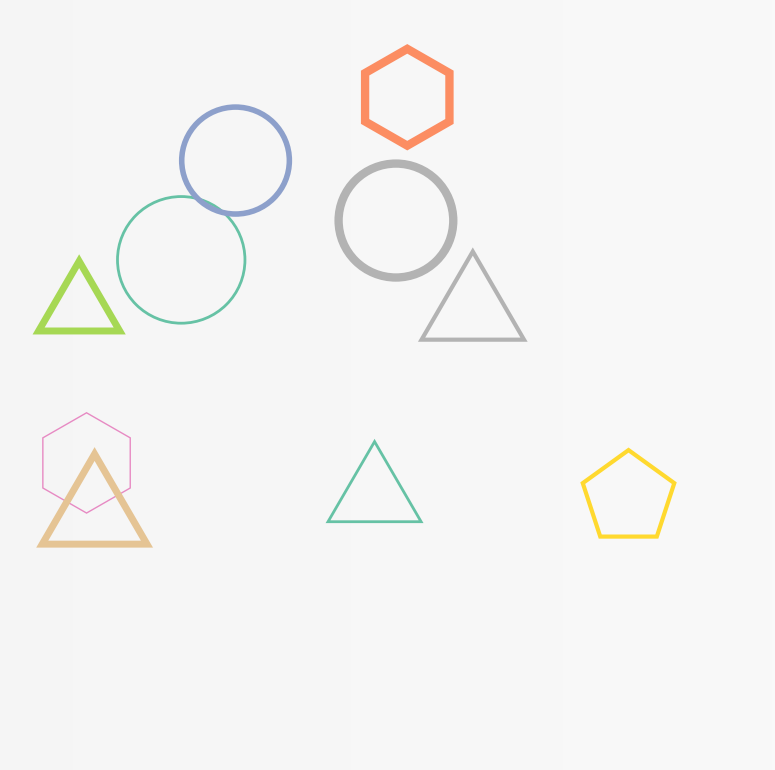[{"shape": "circle", "thickness": 1, "radius": 0.41, "center": [0.234, 0.662]}, {"shape": "triangle", "thickness": 1, "radius": 0.35, "center": [0.483, 0.357]}, {"shape": "hexagon", "thickness": 3, "radius": 0.31, "center": [0.526, 0.874]}, {"shape": "circle", "thickness": 2, "radius": 0.35, "center": [0.304, 0.791]}, {"shape": "hexagon", "thickness": 0.5, "radius": 0.33, "center": [0.112, 0.399]}, {"shape": "triangle", "thickness": 2.5, "radius": 0.3, "center": [0.102, 0.6]}, {"shape": "pentagon", "thickness": 1.5, "radius": 0.31, "center": [0.811, 0.353]}, {"shape": "triangle", "thickness": 2.5, "radius": 0.39, "center": [0.122, 0.332]}, {"shape": "circle", "thickness": 3, "radius": 0.37, "center": [0.511, 0.714]}, {"shape": "triangle", "thickness": 1.5, "radius": 0.38, "center": [0.61, 0.597]}]